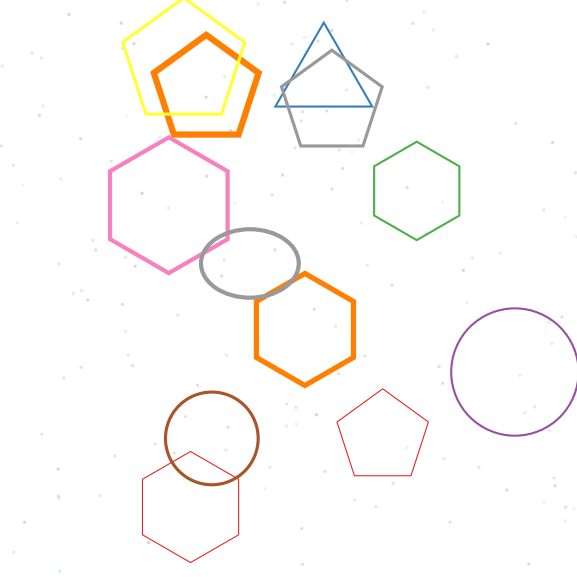[{"shape": "pentagon", "thickness": 0.5, "radius": 0.42, "center": [0.663, 0.243]}, {"shape": "hexagon", "thickness": 0.5, "radius": 0.48, "center": [0.33, 0.121]}, {"shape": "triangle", "thickness": 1, "radius": 0.48, "center": [0.561, 0.863]}, {"shape": "hexagon", "thickness": 1, "radius": 0.43, "center": [0.722, 0.669]}, {"shape": "circle", "thickness": 1, "radius": 0.55, "center": [0.892, 0.355]}, {"shape": "pentagon", "thickness": 3, "radius": 0.48, "center": [0.357, 0.843]}, {"shape": "hexagon", "thickness": 2.5, "radius": 0.49, "center": [0.528, 0.429]}, {"shape": "pentagon", "thickness": 1.5, "radius": 0.56, "center": [0.318, 0.892]}, {"shape": "circle", "thickness": 1.5, "radius": 0.4, "center": [0.367, 0.24]}, {"shape": "hexagon", "thickness": 2, "radius": 0.59, "center": [0.292, 0.644]}, {"shape": "oval", "thickness": 2, "radius": 0.42, "center": [0.433, 0.543]}, {"shape": "pentagon", "thickness": 1.5, "radius": 0.46, "center": [0.575, 0.82]}]